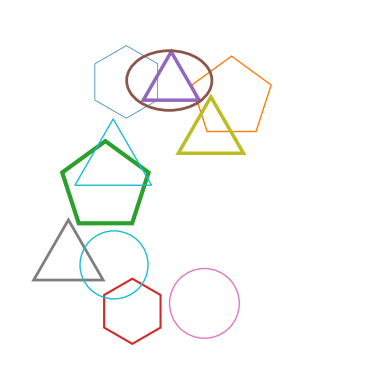[{"shape": "hexagon", "thickness": 0.5, "radius": 0.47, "center": [0.328, 0.787]}, {"shape": "pentagon", "thickness": 1, "radius": 0.54, "center": [0.601, 0.746]}, {"shape": "pentagon", "thickness": 3, "radius": 0.59, "center": [0.274, 0.515]}, {"shape": "hexagon", "thickness": 1.5, "radius": 0.42, "center": [0.344, 0.191]}, {"shape": "triangle", "thickness": 2.5, "radius": 0.42, "center": [0.445, 0.782]}, {"shape": "oval", "thickness": 2, "radius": 0.55, "center": [0.44, 0.791]}, {"shape": "circle", "thickness": 1, "radius": 0.45, "center": [0.531, 0.212]}, {"shape": "triangle", "thickness": 2, "radius": 0.52, "center": [0.178, 0.325]}, {"shape": "triangle", "thickness": 2.5, "radius": 0.49, "center": [0.548, 0.651]}, {"shape": "triangle", "thickness": 1, "radius": 0.57, "center": [0.294, 0.576]}, {"shape": "circle", "thickness": 1, "radius": 0.44, "center": [0.296, 0.312]}]